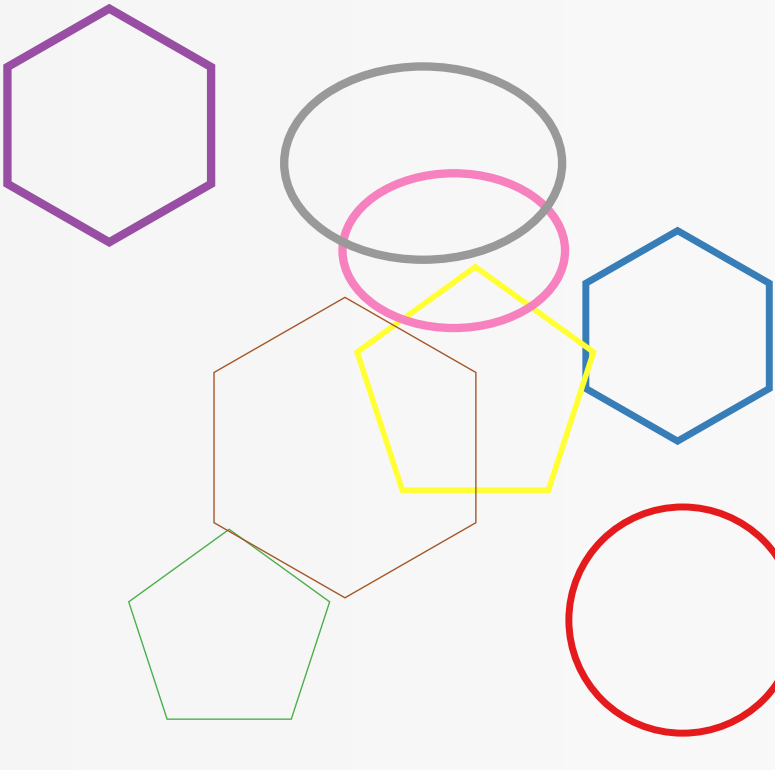[{"shape": "circle", "thickness": 2.5, "radius": 0.73, "center": [0.881, 0.195]}, {"shape": "hexagon", "thickness": 2.5, "radius": 0.68, "center": [0.874, 0.564]}, {"shape": "pentagon", "thickness": 0.5, "radius": 0.68, "center": [0.296, 0.176]}, {"shape": "hexagon", "thickness": 3, "radius": 0.76, "center": [0.141, 0.837]}, {"shape": "pentagon", "thickness": 2, "radius": 0.8, "center": [0.613, 0.493]}, {"shape": "hexagon", "thickness": 0.5, "radius": 0.98, "center": [0.445, 0.419]}, {"shape": "oval", "thickness": 3, "radius": 0.72, "center": [0.586, 0.674]}, {"shape": "oval", "thickness": 3, "radius": 0.9, "center": [0.546, 0.788]}]